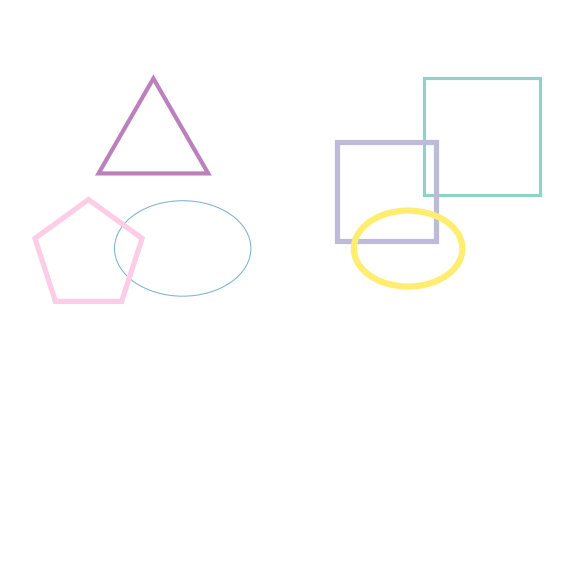[{"shape": "square", "thickness": 1.5, "radius": 0.5, "center": [0.834, 0.763]}, {"shape": "square", "thickness": 2.5, "radius": 0.43, "center": [0.669, 0.668]}, {"shape": "oval", "thickness": 0.5, "radius": 0.59, "center": [0.316, 0.569]}, {"shape": "pentagon", "thickness": 2.5, "radius": 0.49, "center": [0.153, 0.556]}, {"shape": "triangle", "thickness": 2, "radius": 0.55, "center": [0.266, 0.754]}, {"shape": "oval", "thickness": 3, "radius": 0.47, "center": [0.707, 0.569]}]